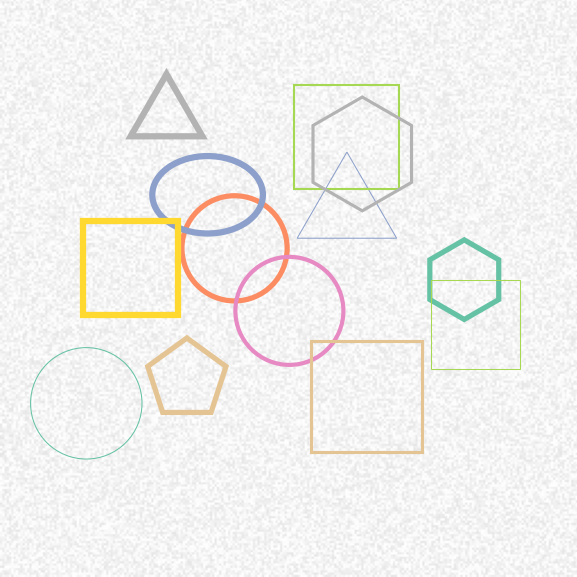[{"shape": "hexagon", "thickness": 2.5, "radius": 0.34, "center": [0.804, 0.515]}, {"shape": "circle", "thickness": 0.5, "radius": 0.48, "center": [0.149, 0.301]}, {"shape": "circle", "thickness": 2.5, "radius": 0.46, "center": [0.406, 0.569]}, {"shape": "triangle", "thickness": 0.5, "radius": 0.5, "center": [0.601, 0.636]}, {"shape": "oval", "thickness": 3, "radius": 0.48, "center": [0.359, 0.662]}, {"shape": "circle", "thickness": 2, "radius": 0.47, "center": [0.501, 0.461]}, {"shape": "square", "thickness": 0.5, "radius": 0.39, "center": [0.823, 0.437]}, {"shape": "square", "thickness": 1, "radius": 0.45, "center": [0.6, 0.762]}, {"shape": "square", "thickness": 3, "radius": 0.41, "center": [0.226, 0.535]}, {"shape": "pentagon", "thickness": 2.5, "radius": 0.36, "center": [0.324, 0.343]}, {"shape": "square", "thickness": 1.5, "radius": 0.48, "center": [0.635, 0.313]}, {"shape": "hexagon", "thickness": 1.5, "radius": 0.49, "center": [0.627, 0.733]}, {"shape": "triangle", "thickness": 3, "radius": 0.36, "center": [0.288, 0.799]}]